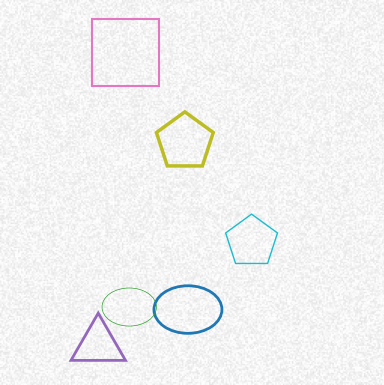[{"shape": "oval", "thickness": 2, "radius": 0.44, "center": [0.488, 0.196]}, {"shape": "oval", "thickness": 0.5, "radius": 0.35, "center": [0.336, 0.202]}, {"shape": "triangle", "thickness": 2, "radius": 0.41, "center": [0.255, 0.105]}, {"shape": "square", "thickness": 1.5, "radius": 0.44, "center": [0.325, 0.863]}, {"shape": "pentagon", "thickness": 2.5, "radius": 0.39, "center": [0.48, 0.632]}, {"shape": "pentagon", "thickness": 1, "radius": 0.35, "center": [0.653, 0.373]}]